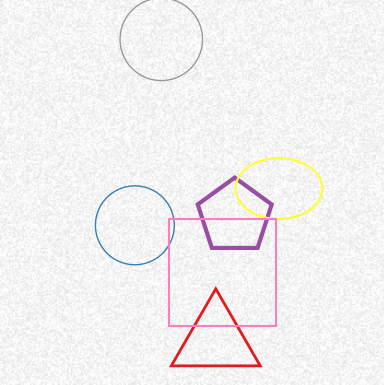[{"shape": "triangle", "thickness": 2, "radius": 0.67, "center": [0.56, 0.116]}, {"shape": "circle", "thickness": 1, "radius": 0.51, "center": [0.35, 0.415]}, {"shape": "pentagon", "thickness": 3, "radius": 0.5, "center": [0.61, 0.438]}, {"shape": "oval", "thickness": 1.5, "radius": 0.56, "center": [0.725, 0.51]}, {"shape": "square", "thickness": 1.5, "radius": 0.69, "center": [0.579, 0.293]}, {"shape": "circle", "thickness": 1, "radius": 0.54, "center": [0.419, 0.898]}]